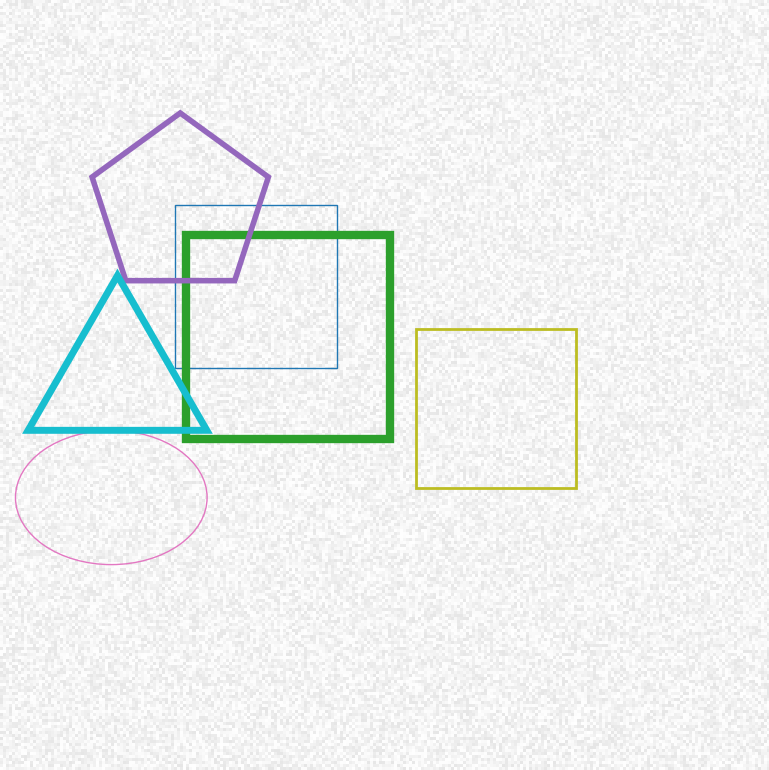[{"shape": "square", "thickness": 0.5, "radius": 0.53, "center": [0.332, 0.628]}, {"shape": "square", "thickness": 3, "radius": 0.66, "center": [0.374, 0.562]}, {"shape": "pentagon", "thickness": 2, "radius": 0.6, "center": [0.234, 0.733]}, {"shape": "oval", "thickness": 0.5, "radius": 0.62, "center": [0.145, 0.354]}, {"shape": "square", "thickness": 1, "radius": 0.52, "center": [0.644, 0.469]}, {"shape": "triangle", "thickness": 2.5, "radius": 0.67, "center": [0.153, 0.508]}]